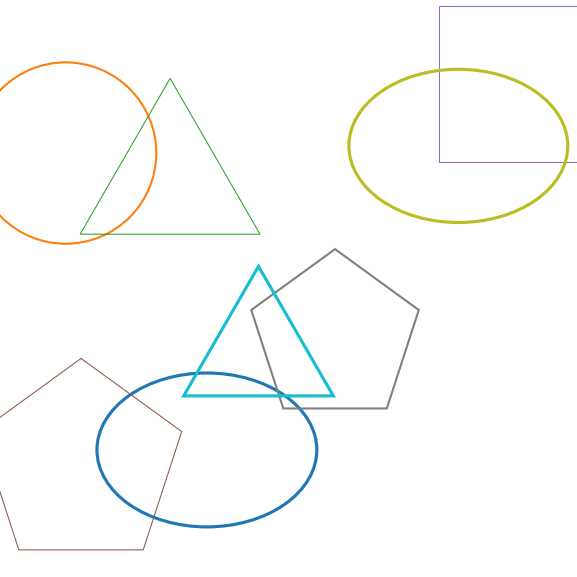[{"shape": "oval", "thickness": 1.5, "radius": 0.95, "center": [0.358, 0.22]}, {"shape": "circle", "thickness": 1, "radius": 0.79, "center": [0.114, 0.734]}, {"shape": "triangle", "thickness": 0.5, "radius": 0.9, "center": [0.295, 0.684]}, {"shape": "square", "thickness": 0.5, "radius": 0.67, "center": [0.896, 0.853]}, {"shape": "pentagon", "thickness": 0.5, "radius": 0.92, "center": [0.14, 0.195]}, {"shape": "pentagon", "thickness": 1, "radius": 0.76, "center": [0.58, 0.415]}, {"shape": "oval", "thickness": 1.5, "radius": 0.95, "center": [0.794, 0.746]}, {"shape": "triangle", "thickness": 1.5, "radius": 0.75, "center": [0.448, 0.388]}]